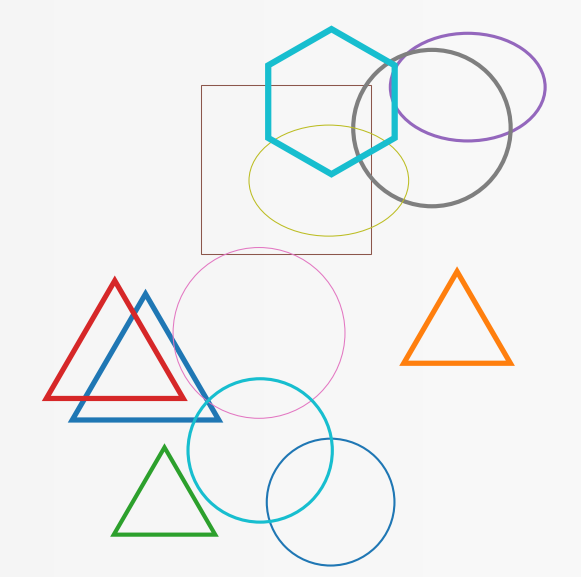[{"shape": "triangle", "thickness": 2.5, "radius": 0.73, "center": [0.25, 0.345]}, {"shape": "circle", "thickness": 1, "radius": 0.55, "center": [0.569, 0.13]}, {"shape": "triangle", "thickness": 2.5, "radius": 0.53, "center": [0.786, 0.423]}, {"shape": "triangle", "thickness": 2, "radius": 0.5, "center": [0.283, 0.124]}, {"shape": "triangle", "thickness": 2.5, "radius": 0.68, "center": [0.197, 0.377]}, {"shape": "oval", "thickness": 1.5, "radius": 0.67, "center": [0.805, 0.848]}, {"shape": "square", "thickness": 0.5, "radius": 0.73, "center": [0.492, 0.706]}, {"shape": "circle", "thickness": 0.5, "radius": 0.74, "center": [0.446, 0.423]}, {"shape": "circle", "thickness": 2, "radius": 0.68, "center": [0.743, 0.777]}, {"shape": "oval", "thickness": 0.5, "radius": 0.69, "center": [0.566, 0.686]}, {"shape": "hexagon", "thickness": 3, "radius": 0.63, "center": [0.57, 0.823]}, {"shape": "circle", "thickness": 1.5, "radius": 0.62, "center": [0.448, 0.219]}]